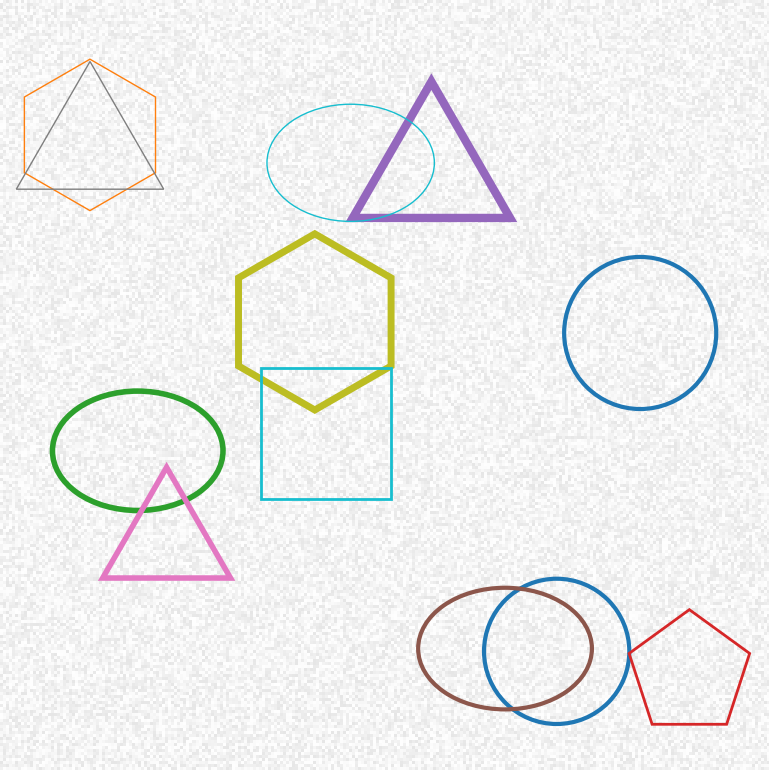[{"shape": "circle", "thickness": 1.5, "radius": 0.49, "center": [0.831, 0.568]}, {"shape": "circle", "thickness": 1.5, "radius": 0.47, "center": [0.723, 0.154]}, {"shape": "hexagon", "thickness": 0.5, "radius": 0.49, "center": [0.117, 0.825]}, {"shape": "oval", "thickness": 2, "radius": 0.55, "center": [0.179, 0.415]}, {"shape": "pentagon", "thickness": 1, "radius": 0.41, "center": [0.895, 0.126]}, {"shape": "triangle", "thickness": 3, "radius": 0.59, "center": [0.56, 0.776]}, {"shape": "oval", "thickness": 1.5, "radius": 0.56, "center": [0.656, 0.158]}, {"shape": "triangle", "thickness": 2, "radius": 0.48, "center": [0.216, 0.297]}, {"shape": "triangle", "thickness": 0.5, "radius": 0.55, "center": [0.117, 0.81]}, {"shape": "hexagon", "thickness": 2.5, "radius": 0.57, "center": [0.409, 0.582]}, {"shape": "oval", "thickness": 0.5, "radius": 0.54, "center": [0.455, 0.789]}, {"shape": "square", "thickness": 1, "radius": 0.42, "center": [0.423, 0.437]}]